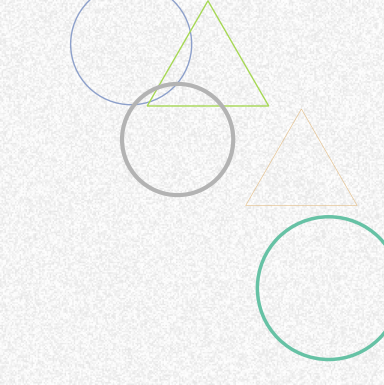[{"shape": "circle", "thickness": 2.5, "radius": 0.93, "center": [0.854, 0.252]}, {"shape": "circle", "thickness": 1, "radius": 0.79, "center": [0.341, 0.885]}, {"shape": "triangle", "thickness": 1, "radius": 0.91, "center": [0.54, 0.816]}, {"shape": "triangle", "thickness": 0.5, "radius": 0.84, "center": [0.783, 0.55]}, {"shape": "circle", "thickness": 3, "radius": 0.72, "center": [0.461, 0.638]}]